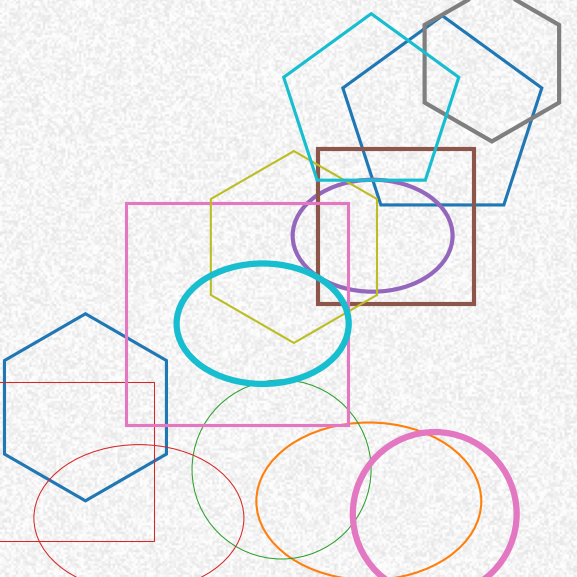[{"shape": "pentagon", "thickness": 1.5, "radius": 0.91, "center": [0.766, 0.791]}, {"shape": "hexagon", "thickness": 1.5, "radius": 0.81, "center": [0.148, 0.294]}, {"shape": "oval", "thickness": 1, "radius": 0.97, "center": [0.639, 0.131]}, {"shape": "circle", "thickness": 0.5, "radius": 0.77, "center": [0.488, 0.186]}, {"shape": "oval", "thickness": 0.5, "radius": 0.91, "center": [0.241, 0.102]}, {"shape": "square", "thickness": 0.5, "radius": 0.69, "center": [0.13, 0.2]}, {"shape": "oval", "thickness": 2, "radius": 0.69, "center": [0.645, 0.591]}, {"shape": "square", "thickness": 2, "radius": 0.67, "center": [0.686, 0.606]}, {"shape": "circle", "thickness": 3, "radius": 0.71, "center": [0.753, 0.109]}, {"shape": "square", "thickness": 1.5, "radius": 0.96, "center": [0.41, 0.455]}, {"shape": "hexagon", "thickness": 2, "radius": 0.67, "center": [0.852, 0.889]}, {"shape": "hexagon", "thickness": 1, "radius": 0.83, "center": [0.509, 0.571]}, {"shape": "pentagon", "thickness": 1.5, "radius": 0.8, "center": [0.643, 0.816]}, {"shape": "oval", "thickness": 3, "radius": 0.75, "center": [0.455, 0.439]}]